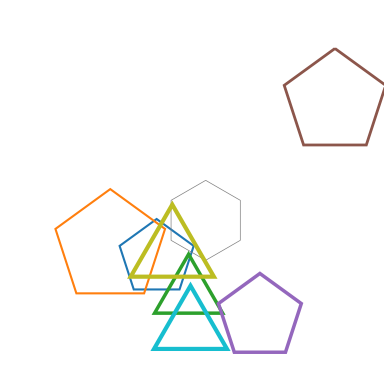[{"shape": "pentagon", "thickness": 1.5, "radius": 0.51, "center": [0.407, 0.33]}, {"shape": "pentagon", "thickness": 1.5, "radius": 0.75, "center": [0.286, 0.359]}, {"shape": "triangle", "thickness": 2.5, "radius": 0.51, "center": [0.49, 0.238]}, {"shape": "pentagon", "thickness": 2.5, "radius": 0.57, "center": [0.675, 0.177]}, {"shape": "pentagon", "thickness": 2, "radius": 0.69, "center": [0.87, 0.736]}, {"shape": "hexagon", "thickness": 0.5, "radius": 0.52, "center": [0.534, 0.428]}, {"shape": "triangle", "thickness": 3, "radius": 0.62, "center": [0.447, 0.344]}, {"shape": "triangle", "thickness": 3, "radius": 0.55, "center": [0.495, 0.148]}]